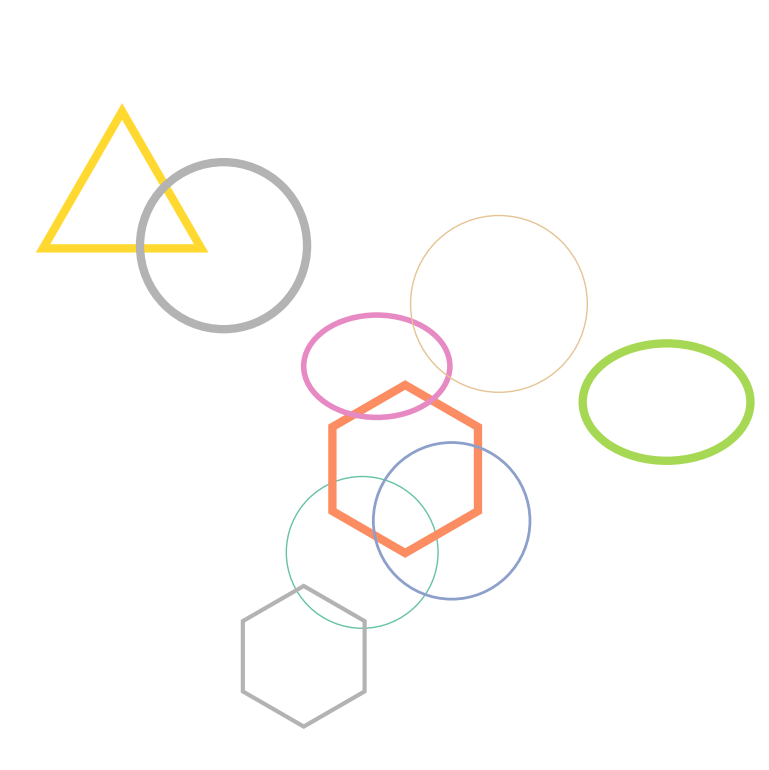[{"shape": "circle", "thickness": 0.5, "radius": 0.49, "center": [0.47, 0.283]}, {"shape": "hexagon", "thickness": 3, "radius": 0.55, "center": [0.526, 0.391]}, {"shape": "circle", "thickness": 1, "radius": 0.51, "center": [0.587, 0.324]}, {"shape": "oval", "thickness": 2, "radius": 0.47, "center": [0.489, 0.524]}, {"shape": "oval", "thickness": 3, "radius": 0.54, "center": [0.866, 0.478]}, {"shape": "triangle", "thickness": 3, "radius": 0.59, "center": [0.159, 0.737]}, {"shape": "circle", "thickness": 0.5, "radius": 0.57, "center": [0.648, 0.605]}, {"shape": "hexagon", "thickness": 1.5, "radius": 0.46, "center": [0.394, 0.148]}, {"shape": "circle", "thickness": 3, "radius": 0.54, "center": [0.29, 0.681]}]